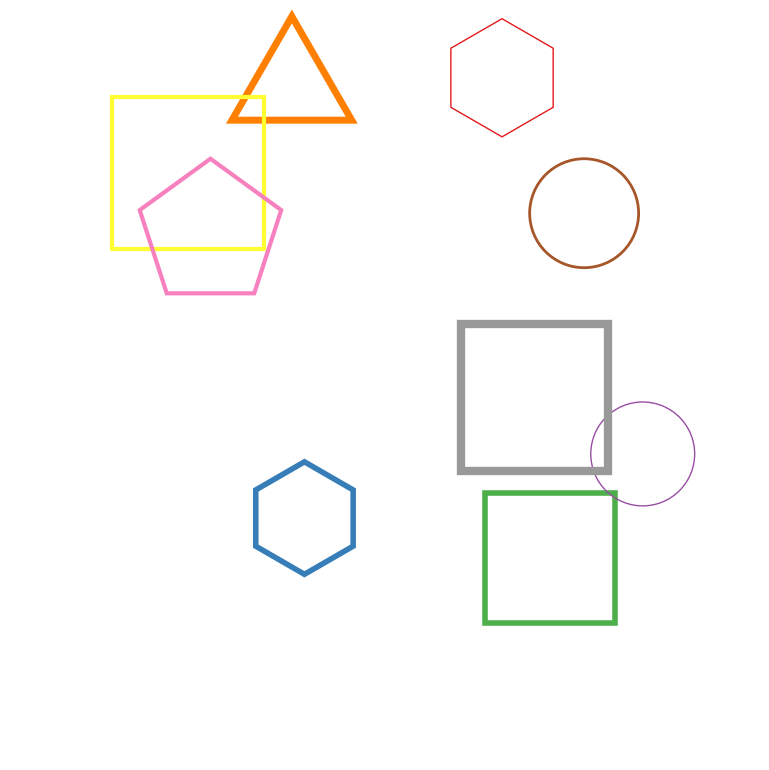[{"shape": "hexagon", "thickness": 0.5, "radius": 0.38, "center": [0.652, 0.899]}, {"shape": "hexagon", "thickness": 2, "radius": 0.37, "center": [0.395, 0.327]}, {"shape": "square", "thickness": 2, "radius": 0.42, "center": [0.714, 0.275]}, {"shape": "circle", "thickness": 0.5, "radius": 0.34, "center": [0.835, 0.41]}, {"shape": "triangle", "thickness": 2.5, "radius": 0.45, "center": [0.379, 0.889]}, {"shape": "square", "thickness": 1.5, "radius": 0.5, "center": [0.244, 0.775]}, {"shape": "circle", "thickness": 1, "radius": 0.35, "center": [0.759, 0.723]}, {"shape": "pentagon", "thickness": 1.5, "radius": 0.48, "center": [0.273, 0.697]}, {"shape": "square", "thickness": 3, "radius": 0.48, "center": [0.694, 0.484]}]